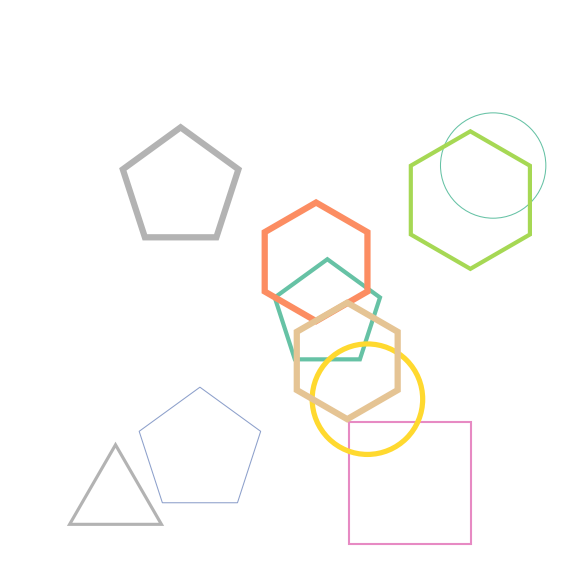[{"shape": "circle", "thickness": 0.5, "radius": 0.46, "center": [0.854, 0.713]}, {"shape": "pentagon", "thickness": 2, "radius": 0.48, "center": [0.567, 0.454]}, {"shape": "hexagon", "thickness": 3, "radius": 0.51, "center": [0.547, 0.546]}, {"shape": "pentagon", "thickness": 0.5, "radius": 0.55, "center": [0.346, 0.218]}, {"shape": "square", "thickness": 1, "radius": 0.53, "center": [0.71, 0.162]}, {"shape": "hexagon", "thickness": 2, "radius": 0.6, "center": [0.814, 0.653]}, {"shape": "circle", "thickness": 2.5, "radius": 0.48, "center": [0.636, 0.308]}, {"shape": "hexagon", "thickness": 3, "radius": 0.5, "center": [0.601, 0.374]}, {"shape": "triangle", "thickness": 1.5, "radius": 0.46, "center": [0.2, 0.137]}, {"shape": "pentagon", "thickness": 3, "radius": 0.53, "center": [0.313, 0.673]}]